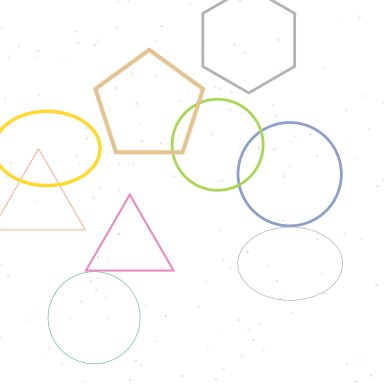[{"shape": "circle", "thickness": 0.5, "radius": 0.6, "center": [0.244, 0.175]}, {"shape": "triangle", "thickness": 0.5, "radius": 0.7, "center": [0.1, 0.473]}, {"shape": "circle", "thickness": 2, "radius": 0.67, "center": [0.752, 0.548]}, {"shape": "triangle", "thickness": 1.5, "radius": 0.66, "center": [0.337, 0.363]}, {"shape": "circle", "thickness": 2, "radius": 0.59, "center": [0.565, 0.624]}, {"shape": "oval", "thickness": 2.5, "radius": 0.69, "center": [0.122, 0.614]}, {"shape": "pentagon", "thickness": 3, "radius": 0.74, "center": [0.388, 0.723]}, {"shape": "hexagon", "thickness": 2, "radius": 0.69, "center": [0.646, 0.896]}, {"shape": "oval", "thickness": 0.5, "radius": 0.68, "center": [0.754, 0.315]}]